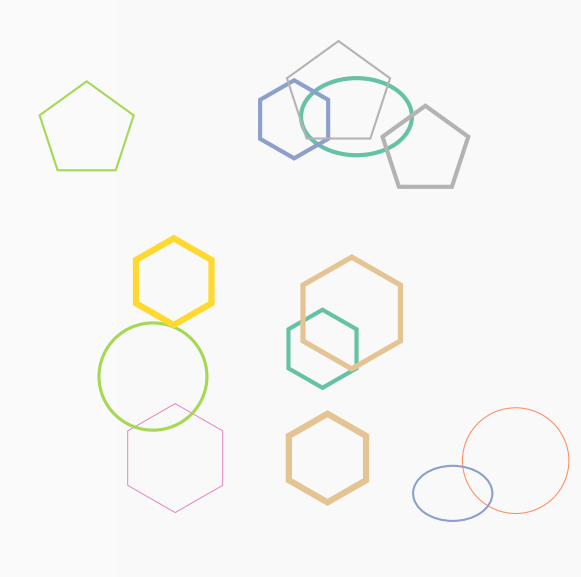[{"shape": "hexagon", "thickness": 2, "radius": 0.34, "center": [0.555, 0.395]}, {"shape": "oval", "thickness": 2, "radius": 0.48, "center": [0.613, 0.797]}, {"shape": "circle", "thickness": 0.5, "radius": 0.46, "center": [0.887, 0.201]}, {"shape": "oval", "thickness": 1, "radius": 0.34, "center": [0.779, 0.145]}, {"shape": "hexagon", "thickness": 2, "radius": 0.34, "center": [0.506, 0.793]}, {"shape": "hexagon", "thickness": 0.5, "radius": 0.47, "center": [0.301, 0.206]}, {"shape": "circle", "thickness": 1.5, "radius": 0.46, "center": [0.263, 0.347]}, {"shape": "pentagon", "thickness": 1, "radius": 0.43, "center": [0.149, 0.773]}, {"shape": "hexagon", "thickness": 3, "radius": 0.38, "center": [0.299, 0.511]}, {"shape": "hexagon", "thickness": 2.5, "radius": 0.48, "center": [0.605, 0.457]}, {"shape": "hexagon", "thickness": 3, "radius": 0.38, "center": [0.563, 0.206]}, {"shape": "pentagon", "thickness": 1, "radius": 0.47, "center": [0.582, 0.835]}, {"shape": "pentagon", "thickness": 2, "radius": 0.39, "center": [0.732, 0.738]}]